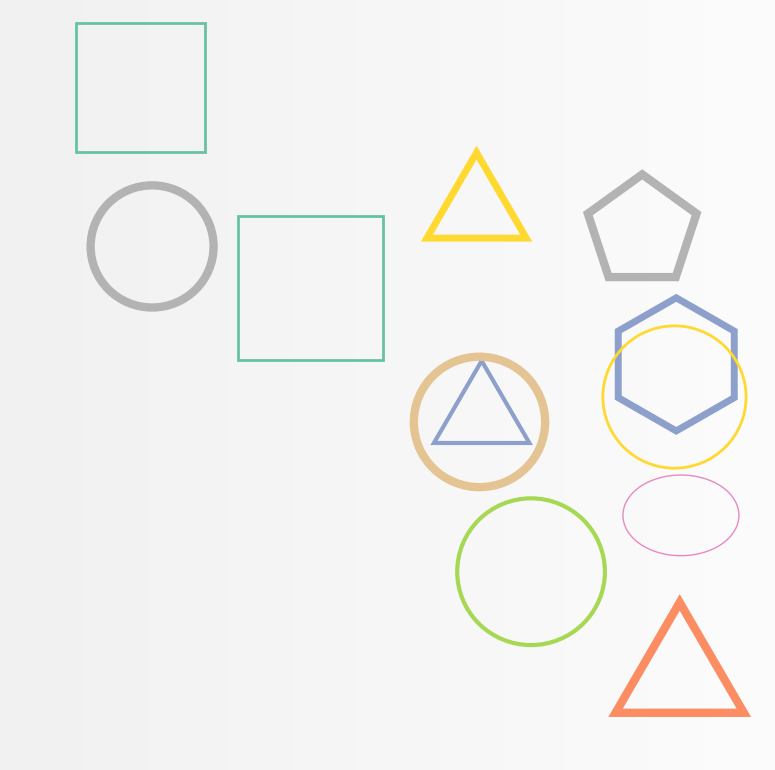[{"shape": "square", "thickness": 1, "radius": 0.42, "center": [0.182, 0.886]}, {"shape": "square", "thickness": 1, "radius": 0.47, "center": [0.401, 0.626]}, {"shape": "triangle", "thickness": 3, "radius": 0.48, "center": [0.877, 0.122]}, {"shape": "hexagon", "thickness": 2.5, "radius": 0.43, "center": [0.873, 0.527]}, {"shape": "triangle", "thickness": 1.5, "radius": 0.36, "center": [0.621, 0.46]}, {"shape": "oval", "thickness": 0.5, "radius": 0.37, "center": [0.879, 0.331]}, {"shape": "circle", "thickness": 1.5, "radius": 0.48, "center": [0.685, 0.258]}, {"shape": "triangle", "thickness": 2.5, "radius": 0.37, "center": [0.615, 0.728]}, {"shape": "circle", "thickness": 1, "radius": 0.46, "center": [0.87, 0.484]}, {"shape": "circle", "thickness": 3, "radius": 0.42, "center": [0.619, 0.452]}, {"shape": "pentagon", "thickness": 3, "radius": 0.37, "center": [0.829, 0.7]}, {"shape": "circle", "thickness": 3, "radius": 0.4, "center": [0.196, 0.68]}]